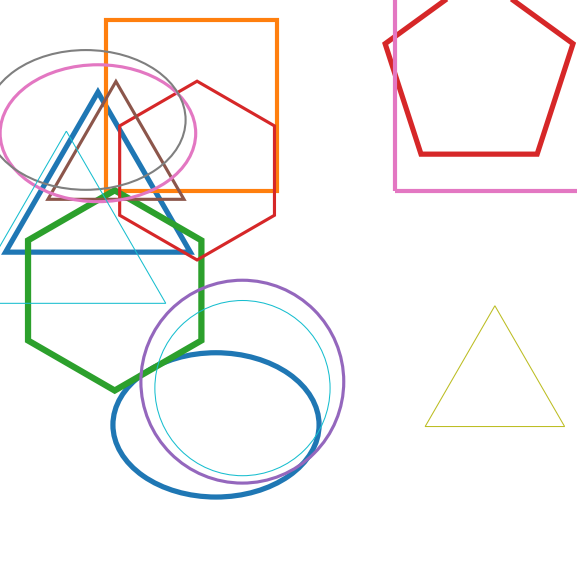[{"shape": "triangle", "thickness": 2.5, "radius": 0.92, "center": [0.17, 0.655]}, {"shape": "oval", "thickness": 2.5, "radius": 0.89, "center": [0.374, 0.263]}, {"shape": "square", "thickness": 2, "radius": 0.74, "center": [0.332, 0.817]}, {"shape": "hexagon", "thickness": 3, "radius": 0.87, "center": [0.199, 0.496]}, {"shape": "pentagon", "thickness": 2.5, "radius": 0.86, "center": [0.83, 0.871]}, {"shape": "hexagon", "thickness": 1.5, "radius": 0.77, "center": [0.341, 0.704]}, {"shape": "circle", "thickness": 1.5, "radius": 0.88, "center": [0.42, 0.338]}, {"shape": "triangle", "thickness": 1.5, "radius": 0.68, "center": [0.201, 0.722]}, {"shape": "square", "thickness": 2, "radius": 0.98, "center": [0.879, 0.863]}, {"shape": "oval", "thickness": 1.5, "radius": 0.85, "center": [0.17, 0.768]}, {"shape": "oval", "thickness": 1, "radius": 0.86, "center": [0.149, 0.791]}, {"shape": "triangle", "thickness": 0.5, "radius": 0.7, "center": [0.857, 0.33]}, {"shape": "circle", "thickness": 0.5, "radius": 0.76, "center": [0.42, 0.327]}, {"shape": "triangle", "thickness": 0.5, "radius": 0.99, "center": [0.115, 0.573]}]